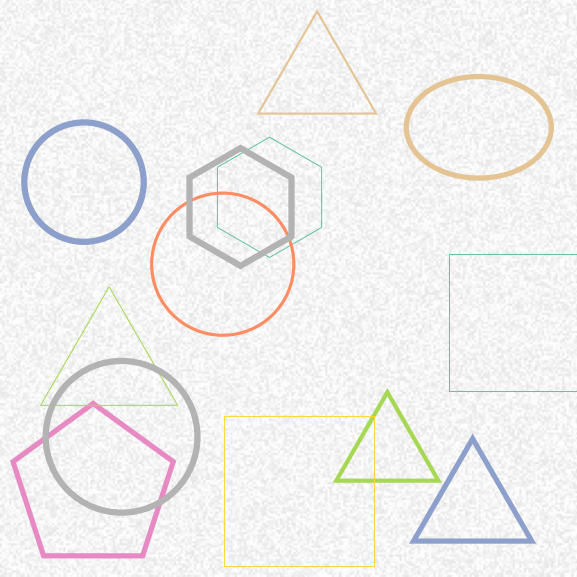[{"shape": "hexagon", "thickness": 0.5, "radius": 0.52, "center": [0.467, 0.657]}, {"shape": "square", "thickness": 0.5, "radius": 0.59, "center": [0.897, 0.44]}, {"shape": "circle", "thickness": 1.5, "radius": 0.62, "center": [0.386, 0.542]}, {"shape": "triangle", "thickness": 2.5, "radius": 0.59, "center": [0.818, 0.121]}, {"shape": "circle", "thickness": 3, "radius": 0.52, "center": [0.145, 0.684]}, {"shape": "pentagon", "thickness": 2.5, "radius": 0.73, "center": [0.161, 0.155]}, {"shape": "triangle", "thickness": 0.5, "radius": 0.68, "center": [0.189, 0.366]}, {"shape": "triangle", "thickness": 2, "radius": 0.51, "center": [0.671, 0.218]}, {"shape": "square", "thickness": 0.5, "radius": 0.65, "center": [0.518, 0.148]}, {"shape": "oval", "thickness": 2.5, "radius": 0.63, "center": [0.829, 0.779]}, {"shape": "triangle", "thickness": 1, "radius": 0.59, "center": [0.549, 0.861]}, {"shape": "hexagon", "thickness": 3, "radius": 0.51, "center": [0.416, 0.641]}, {"shape": "circle", "thickness": 3, "radius": 0.66, "center": [0.211, 0.243]}]